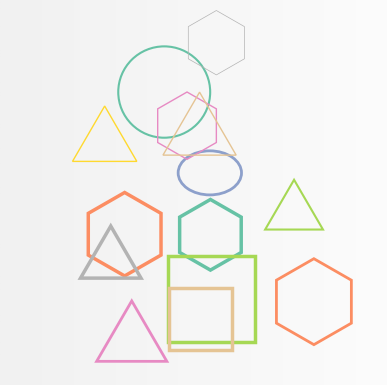[{"shape": "circle", "thickness": 1.5, "radius": 0.59, "center": [0.424, 0.761]}, {"shape": "hexagon", "thickness": 2.5, "radius": 0.46, "center": [0.543, 0.39]}, {"shape": "hexagon", "thickness": 2.5, "radius": 0.54, "center": [0.322, 0.392]}, {"shape": "hexagon", "thickness": 2, "radius": 0.56, "center": [0.81, 0.216]}, {"shape": "oval", "thickness": 2, "radius": 0.41, "center": [0.542, 0.551]}, {"shape": "triangle", "thickness": 2, "radius": 0.52, "center": [0.34, 0.114]}, {"shape": "hexagon", "thickness": 1, "radius": 0.44, "center": [0.483, 0.674]}, {"shape": "triangle", "thickness": 1.5, "radius": 0.43, "center": [0.759, 0.447]}, {"shape": "square", "thickness": 2.5, "radius": 0.56, "center": [0.545, 0.222]}, {"shape": "triangle", "thickness": 1, "radius": 0.48, "center": [0.27, 0.629]}, {"shape": "triangle", "thickness": 1, "radius": 0.55, "center": [0.515, 0.652]}, {"shape": "square", "thickness": 2.5, "radius": 0.41, "center": [0.518, 0.171]}, {"shape": "hexagon", "thickness": 0.5, "radius": 0.42, "center": [0.558, 0.889]}, {"shape": "triangle", "thickness": 2.5, "radius": 0.45, "center": [0.286, 0.323]}]